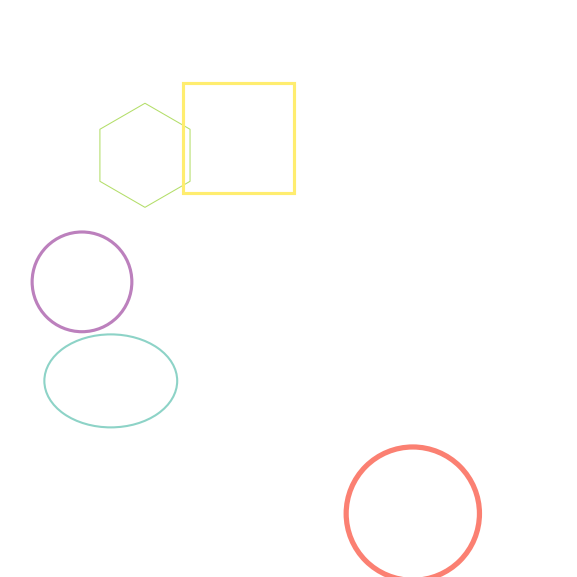[{"shape": "oval", "thickness": 1, "radius": 0.58, "center": [0.192, 0.34]}, {"shape": "circle", "thickness": 2.5, "radius": 0.58, "center": [0.715, 0.11]}, {"shape": "hexagon", "thickness": 0.5, "radius": 0.45, "center": [0.251, 0.73]}, {"shape": "circle", "thickness": 1.5, "radius": 0.43, "center": [0.142, 0.511]}, {"shape": "square", "thickness": 1.5, "radius": 0.48, "center": [0.413, 0.76]}]